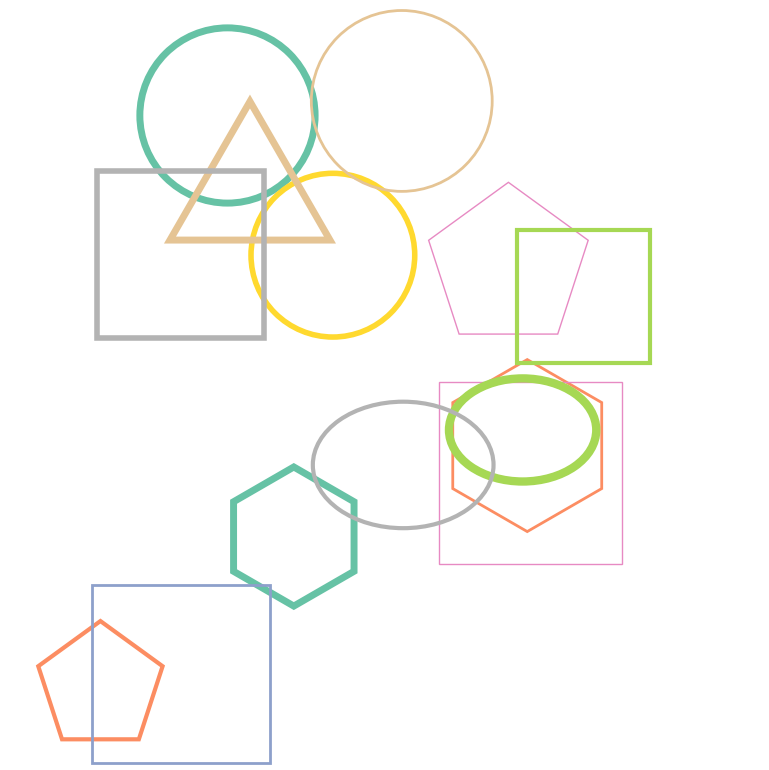[{"shape": "circle", "thickness": 2.5, "radius": 0.57, "center": [0.295, 0.85]}, {"shape": "hexagon", "thickness": 2.5, "radius": 0.45, "center": [0.382, 0.303]}, {"shape": "pentagon", "thickness": 1.5, "radius": 0.42, "center": [0.13, 0.109]}, {"shape": "hexagon", "thickness": 1, "radius": 0.56, "center": [0.685, 0.421]}, {"shape": "square", "thickness": 1, "radius": 0.58, "center": [0.235, 0.124]}, {"shape": "square", "thickness": 0.5, "radius": 0.59, "center": [0.689, 0.386]}, {"shape": "pentagon", "thickness": 0.5, "radius": 0.54, "center": [0.66, 0.654]}, {"shape": "square", "thickness": 1.5, "radius": 0.43, "center": [0.758, 0.615]}, {"shape": "oval", "thickness": 3, "radius": 0.48, "center": [0.679, 0.442]}, {"shape": "circle", "thickness": 2, "radius": 0.53, "center": [0.432, 0.669]}, {"shape": "circle", "thickness": 1, "radius": 0.59, "center": [0.522, 0.869]}, {"shape": "triangle", "thickness": 2.5, "radius": 0.6, "center": [0.325, 0.748]}, {"shape": "square", "thickness": 2, "radius": 0.54, "center": [0.235, 0.669]}, {"shape": "oval", "thickness": 1.5, "radius": 0.59, "center": [0.524, 0.396]}]